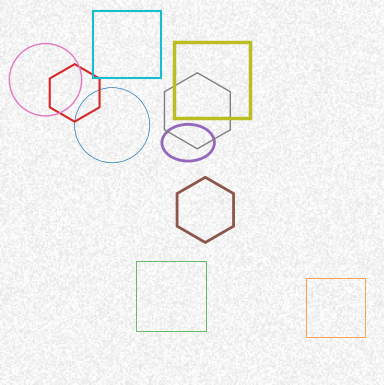[{"shape": "circle", "thickness": 0.5, "radius": 0.49, "center": [0.291, 0.675]}, {"shape": "square", "thickness": 0.5, "radius": 0.38, "center": [0.872, 0.202]}, {"shape": "square", "thickness": 0.5, "radius": 0.45, "center": [0.443, 0.232]}, {"shape": "hexagon", "thickness": 1.5, "radius": 0.37, "center": [0.194, 0.759]}, {"shape": "oval", "thickness": 2, "radius": 0.34, "center": [0.489, 0.629]}, {"shape": "hexagon", "thickness": 2, "radius": 0.42, "center": [0.533, 0.455]}, {"shape": "circle", "thickness": 1, "radius": 0.47, "center": [0.118, 0.793]}, {"shape": "hexagon", "thickness": 1, "radius": 0.49, "center": [0.513, 0.712]}, {"shape": "square", "thickness": 2.5, "radius": 0.49, "center": [0.55, 0.793]}, {"shape": "square", "thickness": 1.5, "radius": 0.44, "center": [0.33, 0.885]}]